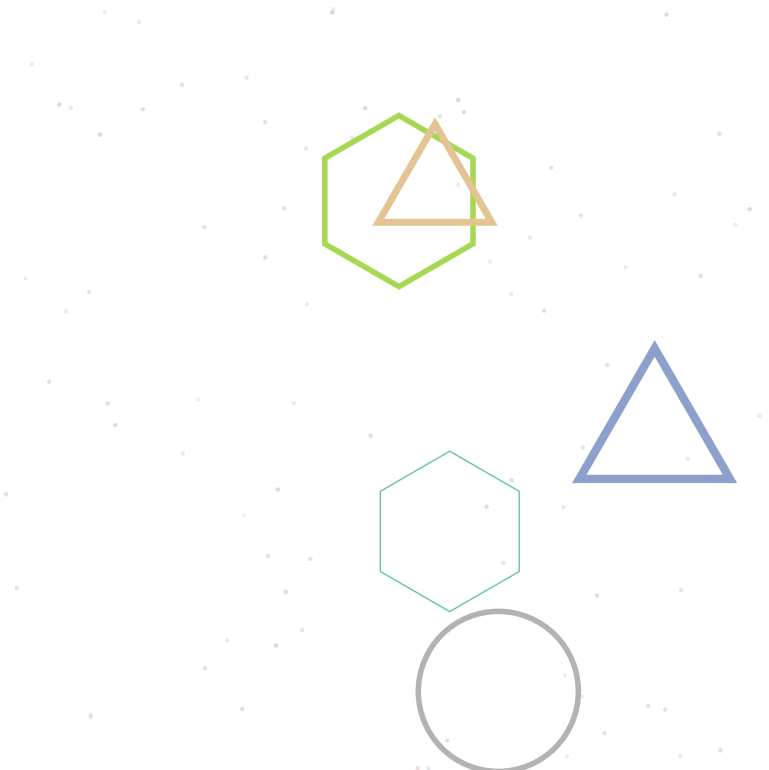[{"shape": "hexagon", "thickness": 0.5, "radius": 0.52, "center": [0.584, 0.31]}, {"shape": "triangle", "thickness": 3, "radius": 0.57, "center": [0.85, 0.435]}, {"shape": "hexagon", "thickness": 2, "radius": 0.56, "center": [0.518, 0.739]}, {"shape": "triangle", "thickness": 2.5, "radius": 0.43, "center": [0.565, 0.754]}, {"shape": "circle", "thickness": 2, "radius": 0.52, "center": [0.647, 0.102]}]